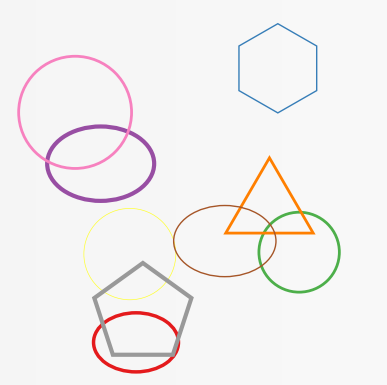[{"shape": "oval", "thickness": 2.5, "radius": 0.55, "center": [0.351, 0.111]}, {"shape": "hexagon", "thickness": 1, "radius": 0.58, "center": [0.717, 0.823]}, {"shape": "circle", "thickness": 2, "radius": 0.52, "center": [0.772, 0.345]}, {"shape": "oval", "thickness": 3, "radius": 0.69, "center": [0.26, 0.575]}, {"shape": "triangle", "thickness": 2, "radius": 0.65, "center": [0.695, 0.46]}, {"shape": "circle", "thickness": 0.5, "radius": 0.59, "center": [0.335, 0.34]}, {"shape": "oval", "thickness": 1, "radius": 0.66, "center": [0.58, 0.374]}, {"shape": "circle", "thickness": 2, "radius": 0.73, "center": [0.194, 0.708]}, {"shape": "pentagon", "thickness": 3, "radius": 0.66, "center": [0.369, 0.185]}]